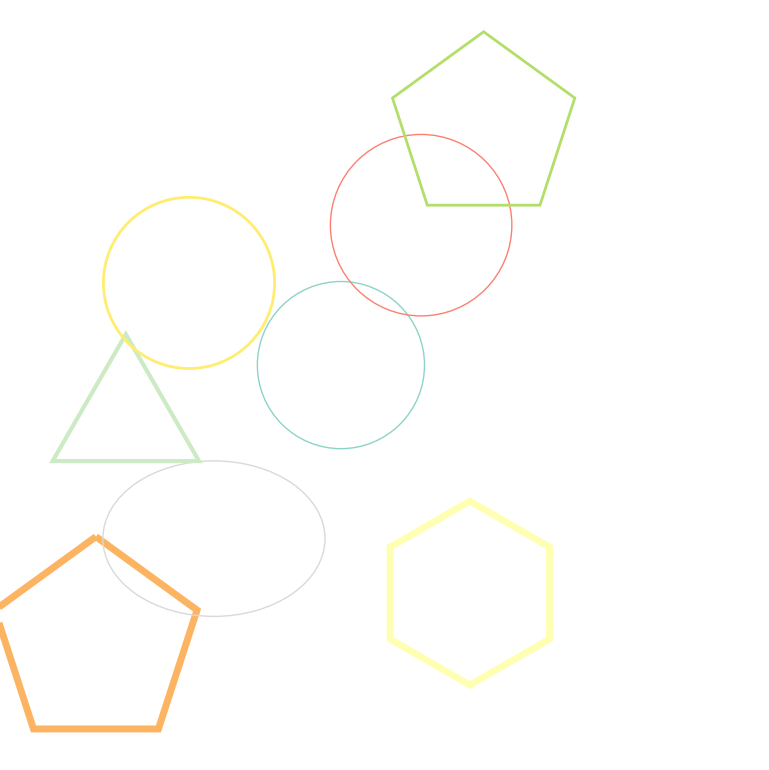[{"shape": "circle", "thickness": 0.5, "radius": 0.54, "center": [0.443, 0.526]}, {"shape": "hexagon", "thickness": 2.5, "radius": 0.6, "center": [0.61, 0.23]}, {"shape": "circle", "thickness": 0.5, "radius": 0.59, "center": [0.547, 0.708]}, {"shape": "pentagon", "thickness": 2.5, "radius": 0.69, "center": [0.125, 0.165]}, {"shape": "pentagon", "thickness": 1, "radius": 0.62, "center": [0.628, 0.834]}, {"shape": "oval", "thickness": 0.5, "radius": 0.72, "center": [0.278, 0.3]}, {"shape": "triangle", "thickness": 1.5, "radius": 0.55, "center": [0.163, 0.456]}, {"shape": "circle", "thickness": 1, "radius": 0.56, "center": [0.245, 0.633]}]